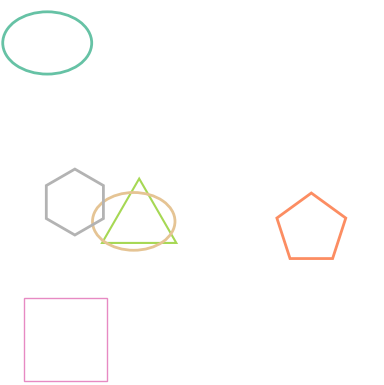[{"shape": "oval", "thickness": 2, "radius": 0.58, "center": [0.123, 0.888]}, {"shape": "pentagon", "thickness": 2, "radius": 0.47, "center": [0.809, 0.405]}, {"shape": "square", "thickness": 1, "radius": 0.54, "center": [0.17, 0.118]}, {"shape": "triangle", "thickness": 1.5, "radius": 0.56, "center": [0.362, 0.425]}, {"shape": "oval", "thickness": 2, "radius": 0.54, "center": [0.347, 0.425]}, {"shape": "hexagon", "thickness": 2, "radius": 0.43, "center": [0.194, 0.475]}]